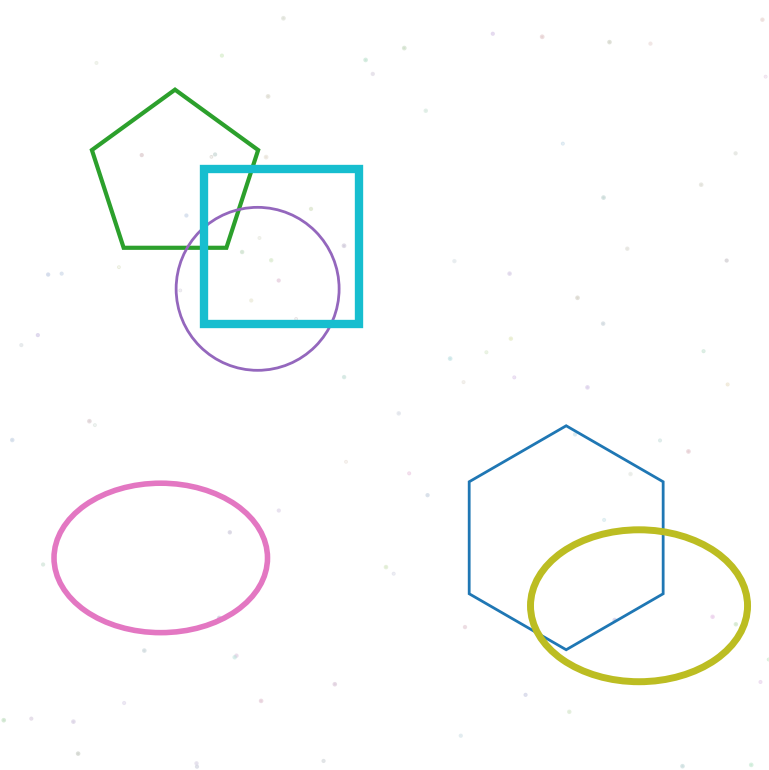[{"shape": "hexagon", "thickness": 1, "radius": 0.73, "center": [0.735, 0.302]}, {"shape": "pentagon", "thickness": 1.5, "radius": 0.57, "center": [0.227, 0.77]}, {"shape": "circle", "thickness": 1, "radius": 0.53, "center": [0.335, 0.625]}, {"shape": "oval", "thickness": 2, "radius": 0.69, "center": [0.209, 0.275]}, {"shape": "oval", "thickness": 2.5, "radius": 0.7, "center": [0.83, 0.213]}, {"shape": "square", "thickness": 3, "radius": 0.5, "center": [0.365, 0.68]}]